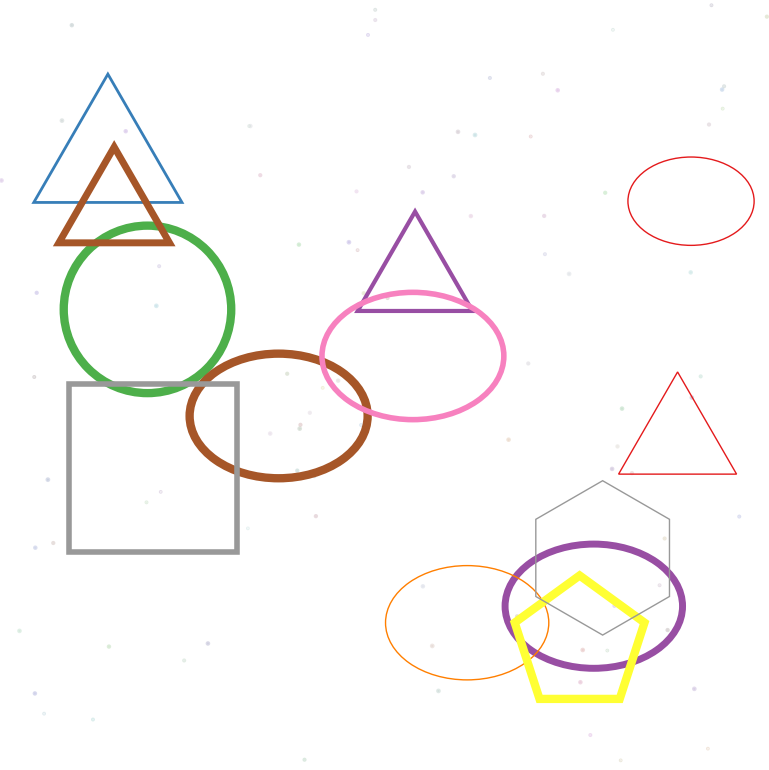[{"shape": "oval", "thickness": 0.5, "radius": 0.41, "center": [0.897, 0.739]}, {"shape": "triangle", "thickness": 0.5, "radius": 0.44, "center": [0.88, 0.428]}, {"shape": "triangle", "thickness": 1, "radius": 0.56, "center": [0.14, 0.793]}, {"shape": "circle", "thickness": 3, "radius": 0.54, "center": [0.192, 0.598]}, {"shape": "triangle", "thickness": 1.5, "radius": 0.43, "center": [0.539, 0.639]}, {"shape": "oval", "thickness": 2.5, "radius": 0.58, "center": [0.771, 0.213]}, {"shape": "oval", "thickness": 0.5, "radius": 0.53, "center": [0.607, 0.191]}, {"shape": "pentagon", "thickness": 3, "radius": 0.44, "center": [0.753, 0.164]}, {"shape": "triangle", "thickness": 2.5, "radius": 0.41, "center": [0.148, 0.726]}, {"shape": "oval", "thickness": 3, "radius": 0.58, "center": [0.362, 0.46]}, {"shape": "oval", "thickness": 2, "radius": 0.59, "center": [0.536, 0.538]}, {"shape": "square", "thickness": 2, "radius": 0.55, "center": [0.199, 0.392]}, {"shape": "hexagon", "thickness": 0.5, "radius": 0.5, "center": [0.783, 0.275]}]